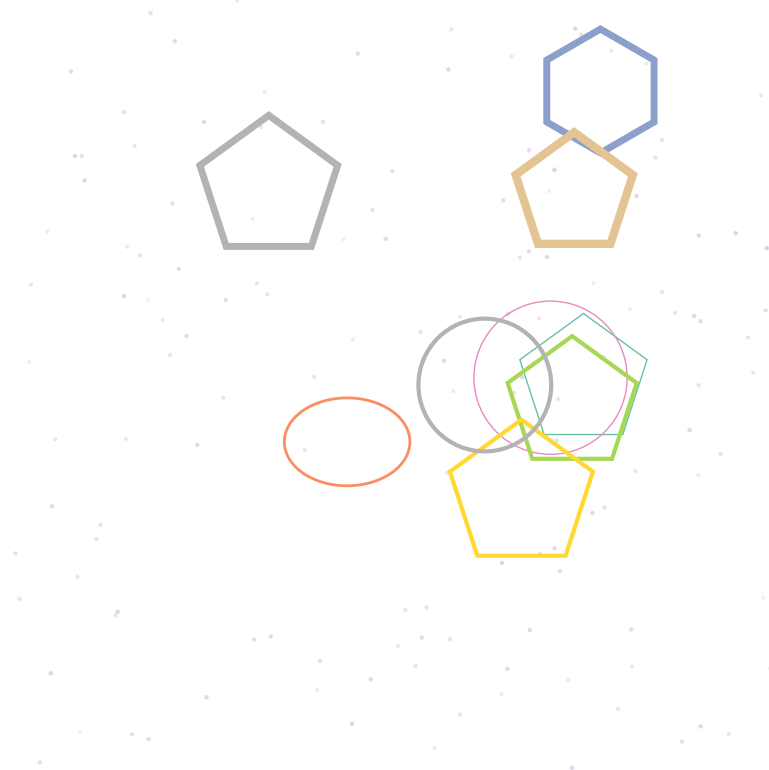[{"shape": "pentagon", "thickness": 0.5, "radius": 0.43, "center": [0.758, 0.506]}, {"shape": "oval", "thickness": 1, "radius": 0.41, "center": [0.451, 0.426]}, {"shape": "hexagon", "thickness": 2.5, "radius": 0.4, "center": [0.78, 0.882]}, {"shape": "circle", "thickness": 0.5, "radius": 0.5, "center": [0.715, 0.509]}, {"shape": "pentagon", "thickness": 1.5, "radius": 0.44, "center": [0.743, 0.475]}, {"shape": "pentagon", "thickness": 1.5, "radius": 0.49, "center": [0.677, 0.357]}, {"shape": "pentagon", "thickness": 3, "radius": 0.4, "center": [0.746, 0.748]}, {"shape": "pentagon", "thickness": 2.5, "radius": 0.47, "center": [0.349, 0.756]}, {"shape": "circle", "thickness": 1.5, "radius": 0.43, "center": [0.63, 0.5]}]